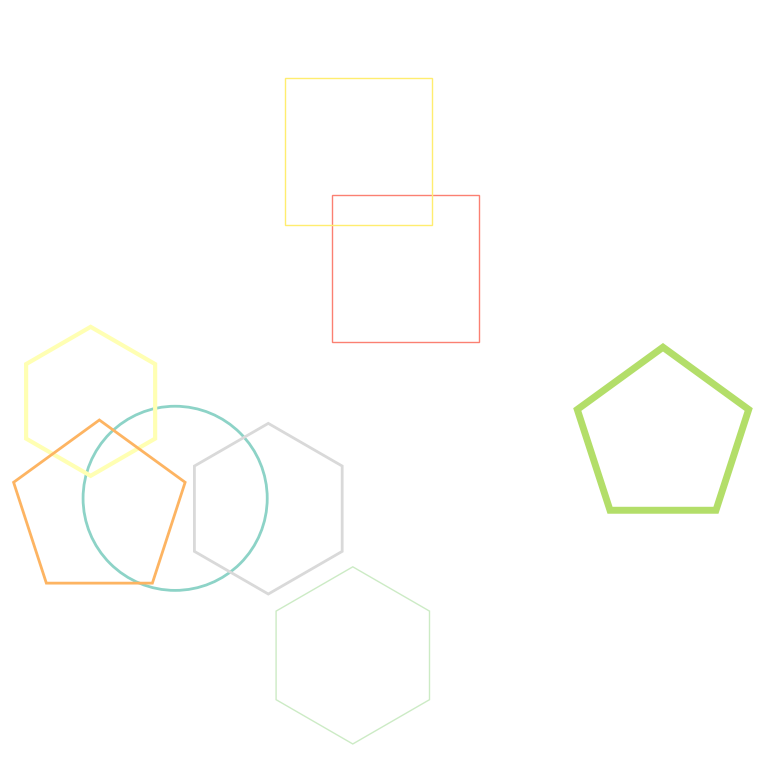[{"shape": "circle", "thickness": 1, "radius": 0.6, "center": [0.227, 0.353]}, {"shape": "hexagon", "thickness": 1.5, "radius": 0.48, "center": [0.118, 0.479]}, {"shape": "square", "thickness": 0.5, "radius": 0.48, "center": [0.527, 0.652]}, {"shape": "pentagon", "thickness": 1, "radius": 0.59, "center": [0.129, 0.337]}, {"shape": "pentagon", "thickness": 2.5, "radius": 0.59, "center": [0.861, 0.432]}, {"shape": "hexagon", "thickness": 1, "radius": 0.55, "center": [0.348, 0.339]}, {"shape": "hexagon", "thickness": 0.5, "radius": 0.58, "center": [0.458, 0.149]}, {"shape": "square", "thickness": 0.5, "radius": 0.48, "center": [0.465, 0.803]}]